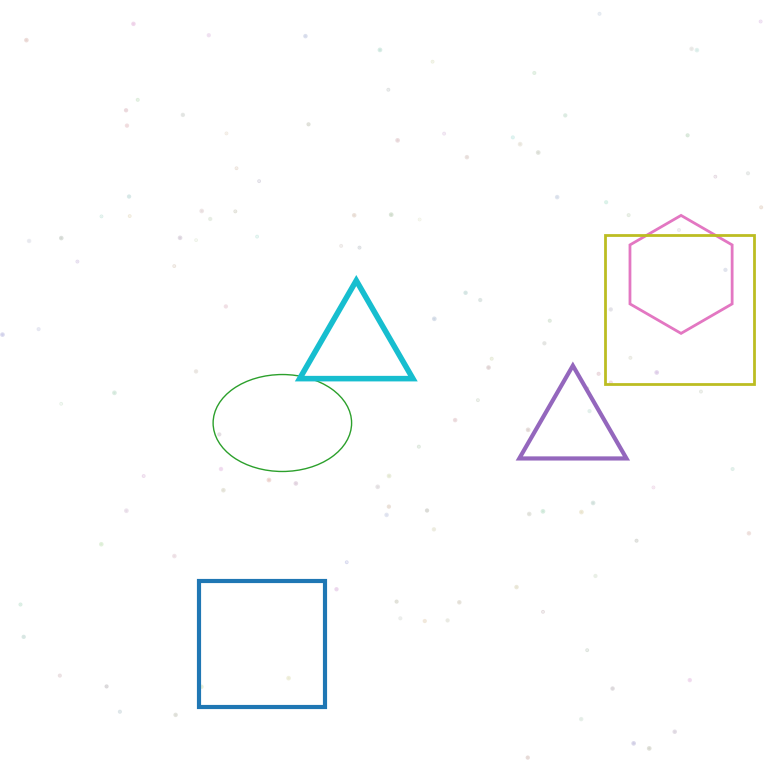[{"shape": "square", "thickness": 1.5, "radius": 0.41, "center": [0.34, 0.164]}, {"shape": "oval", "thickness": 0.5, "radius": 0.45, "center": [0.367, 0.451]}, {"shape": "triangle", "thickness": 1.5, "radius": 0.4, "center": [0.744, 0.445]}, {"shape": "hexagon", "thickness": 1, "radius": 0.38, "center": [0.884, 0.644]}, {"shape": "square", "thickness": 1, "radius": 0.48, "center": [0.883, 0.598]}, {"shape": "triangle", "thickness": 2, "radius": 0.42, "center": [0.463, 0.551]}]